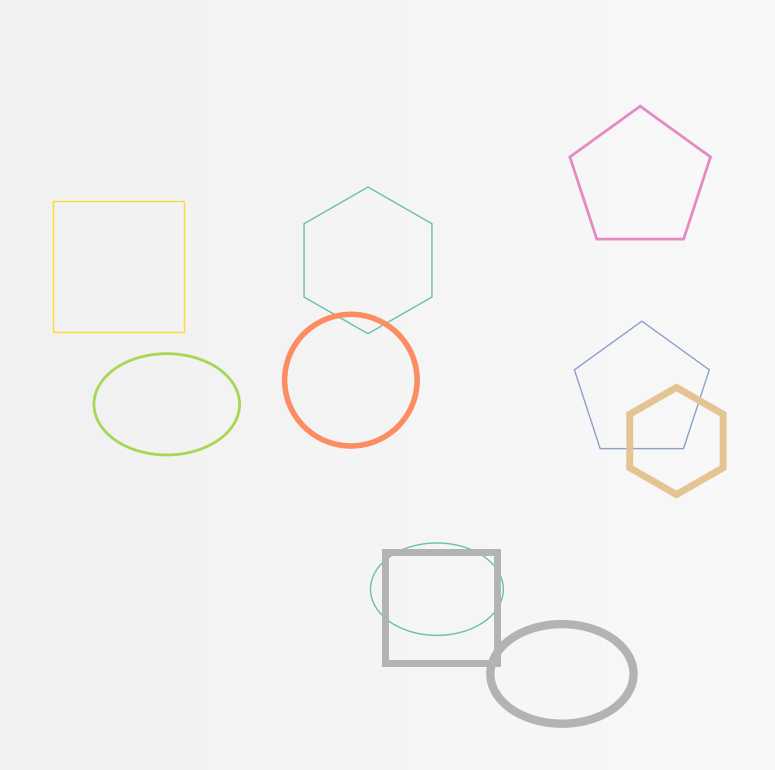[{"shape": "oval", "thickness": 0.5, "radius": 0.43, "center": [0.564, 0.235]}, {"shape": "hexagon", "thickness": 0.5, "radius": 0.48, "center": [0.475, 0.662]}, {"shape": "circle", "thickness": 2, "radius": 0.43, "center": [0.453, 0.506]}, {"shape": "pentagon", "thickness": 0.5, "radius": 0.46, "center": [0.828, 0.491]}, {"shape": "pentagon", "thickness": 1, "radius": 0.48, "center": [0.826, 0.767]}, {"shape": "oval", "thickness": 1, "radius": 0.47, "center": [0.215, 0.475]}, {"shape": "square", "thickness": 0.5, "radius": 0.42, "center": [0.153, 0.654]}, {"shape": "hexagon", "thickness": 2.5, "radius": 0.35, "center": [0.873, 0.427]}, {"shape": "square", "thickness": 2.5, "radius": 0.36, "center": [0.569, 0.211]}, {"shape": "oval", "thickness": 3, "radius": 0.46, "center": [0.725, 0.125]}]